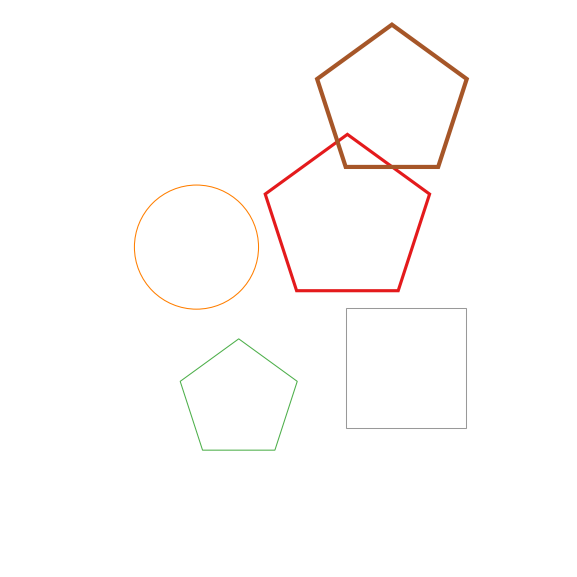[{"shape": "pentagon", "thickness": 1.5, "radius": 0.75, "center": [0.602, 0.617]}, {"shape": "pentagon", "thickness": 0.5, "radius": 0.53, "center": [0.413, 0.306]}, {"shape": "circle", "thickness": 0.5, "radius": 0.54, "center": [0.34, 0.571]}, {"shape": "pentagon", "thickness": 2, "radius": 0.68, "center": [0.679, 0.82]}, {"shape": "square", "thickness": 0.5, "radius": 0.52, "center": [0.703, 0.362]}]